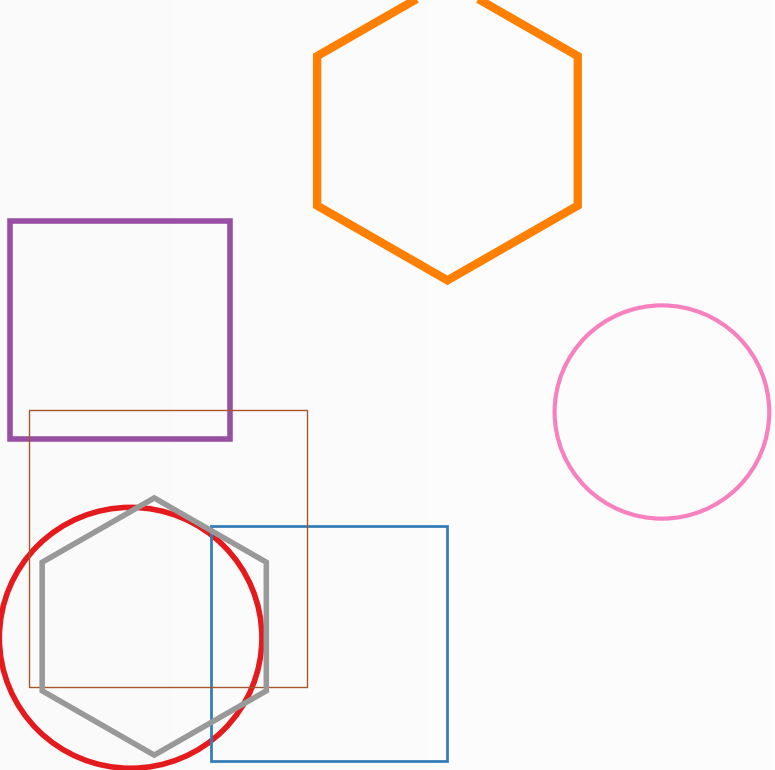[{"shape": "circle", "thickness": 2, "radius": 0.85, "center": [0.169, 0.172]}, {"shape": "square", "thickness": 1, "radius": 0.76, "center": [0.425, 0.165]}, {"shape": "square", "thickness": 2, "radius": 0.71, "center": [0.155, 0.571]}, {"shape": "hexagon", "thickness": 3, "radius": 0.97, "center": [0.577, 0.83]}, {"shape": "square", "thickness": 0.5, "radius": 0.9, "center": [0.217, 0.288]}, {"shape": "circle", "thickness": 1.5, "radius": 0.69, "center": [0.854, 0.465]}, {"shape": "hexagon", "thickness": 2, "radius": 0.83, "center": [0.199, 0.186]}]